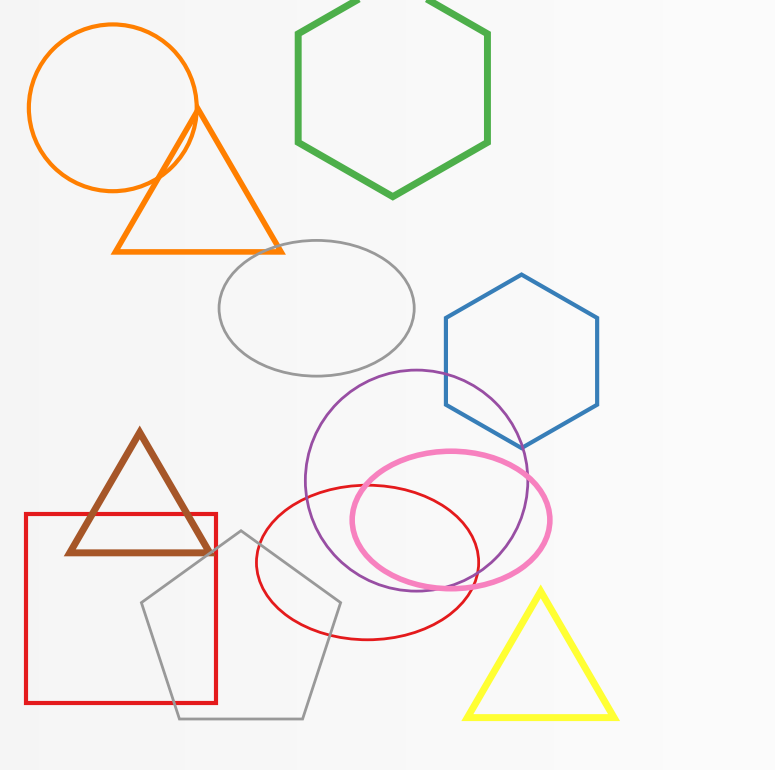[{"shape": "square", "thickness": 1.5, "radius": 0.61, "center": [0.156, 0.21]}, {"shape": "oval", "thickness": 1, "radius": 0.72, "center": [0.474, 0.269]}, {"shape": "hexagon", "thickness": 1.5, "radius": 0.56, "center": [0.673, 0.531]}, {"shape": "hexagon", "thickness": 2.5, "radius": 0.7, "center": [0.507, 0.886]}, {"shape": "circle", "thickness": 1, "radius": 0.72, "center": [0.538, 0.376]}, {"shape": "circle", "thickness": 1.5, "radius": 0.54, "center": [0.146, 0.86]}, {"shape": "triangle", "thickness": 2, "radius": 0.62, "center": [0.256, 0.735]}, {"shape": "triangle", "thickness": 2.5, "radius": 0.55, "center": [0.698, 0.123]}, {"shape": "triangle", "thickness": 2.5, "radius": 0.52, "center": [0.18, 0.334]}, {"shape": "oval", "thickness": 2, "radius": 0.64, "center": [0.582, 0.325]}, {"shape": "oval", "thickness": 1, "radius": 0.63, "center": [0.409, 0.6]}, {"shape": "pentagon", "thickness": 1, "radius": 0.68, "center": [0.311, 0.176]}]